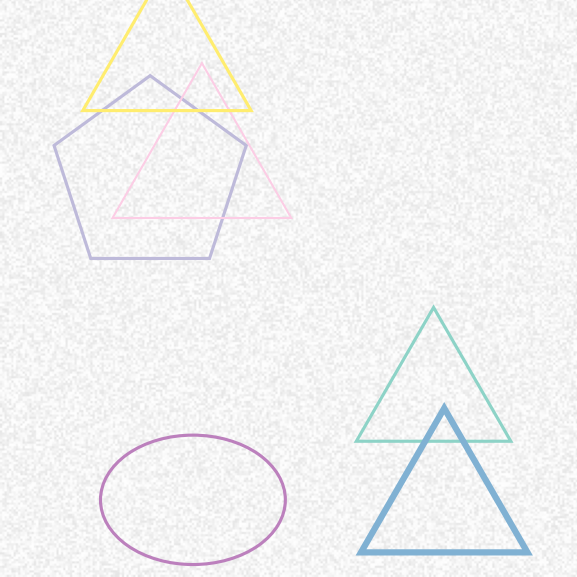[{"shape": "triangle", "thickness": 1.5, "radius": 0.77, "center": [0.751, 0.312]}, {"shape": "pentagon", "thickness": 1.5, "radius": 0.87, "center": [0.26, 0.693]}, {"shape": "triangle", "thickness": 3, "radius": 0.83, "center": [0.769, 0.126]}, {"shape": "triangle", "thickness": 1, "radius": 0.89, "center": [0.35, 0.711]}, {"shape": "oval", "thickness": 1.5, "radius": 0.8, "center": [0.334, 0.134]}, {"shape": "triangle", "thickness": 1.5, "radius": 0.84, "center": [0.289, 0.892]}]